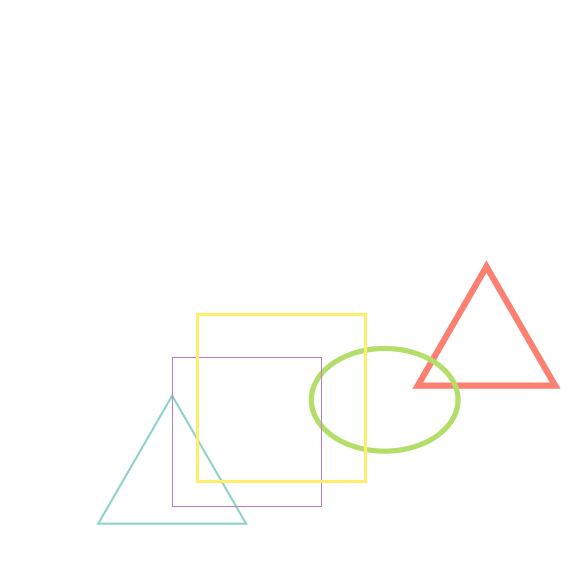[{"shape": "triangle", "thickness": 1, "radius": 0.74, "center": [0.298, 0.166]}, {"shape": "triangle", "thickness": 3, "radius": 0.69, "center": [0.842, 0.4]}, {"shape": "oval", "thickness": 2.5, "radius": 0.64, "center": [0.666, 0.307]}, {"shape": "square", "thickness": 0.5, "radius": 0.65, "center": [0.426, 0.251]}, {"shape": "square", "thickness": 1.5, "radius": 0.73, "center": [0.487, 0.311]}]